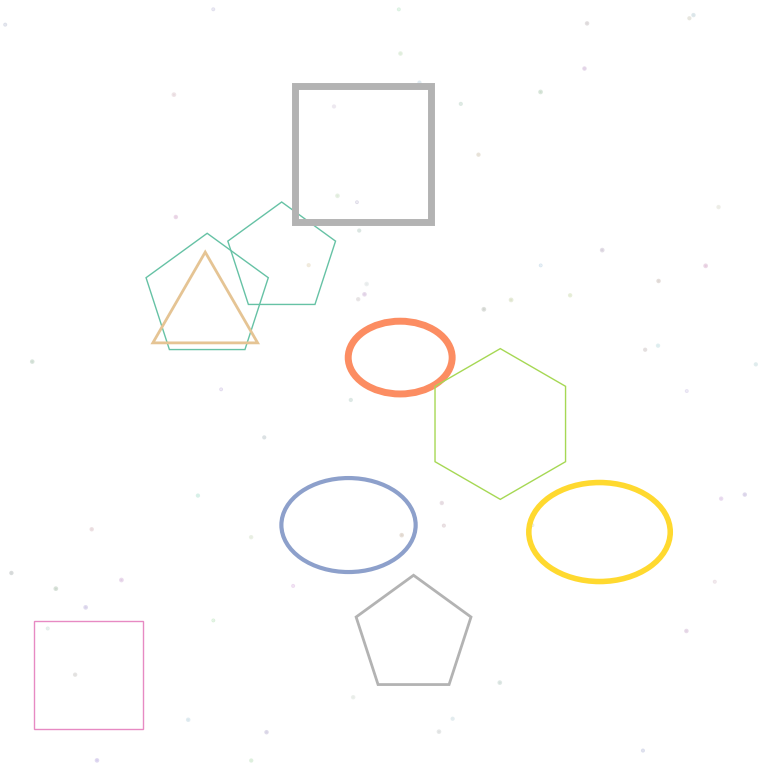[{"shape": "pentagon", "thickness": 0.5, "radius": 0.37, "center": [0.366, 0.664]}, {"shape": "pentagon", "thickness": 0.5, "radius": 0.42, "center": [0.269, 0.614]}, {"shape": "oval", "thickness": 2.5, "radius": 0.34, "center": [0.52, 0.536]}, {"shape": "oval", "thickness": 1.5, "radius": 0.44, "center": [0.453, 0.318]}, {"shape": "square", "thickness": 0.5, "radius": 0.35, "center": [0.115, 0.123]}, {"shape": "hexagon", "thickness": 0.5, "radius": 0.49, "center": [0.65, 0.449]}, {"shape": "oval", "thickness": 2, "radius": 0.46, "center": [0.779, 0.309]}, {"shape": "triangle", "thickness": 1, "radius": 0.39, "center": [0.267, 0.594]}, {"shape": "square", "thickness": 2.5, "radius": 0.44, "center": [0.471, 0.8]}, {"shape": "pentagon", "thickness": 1, "radius": 0.39, "center": [0.537, 0.174]}]